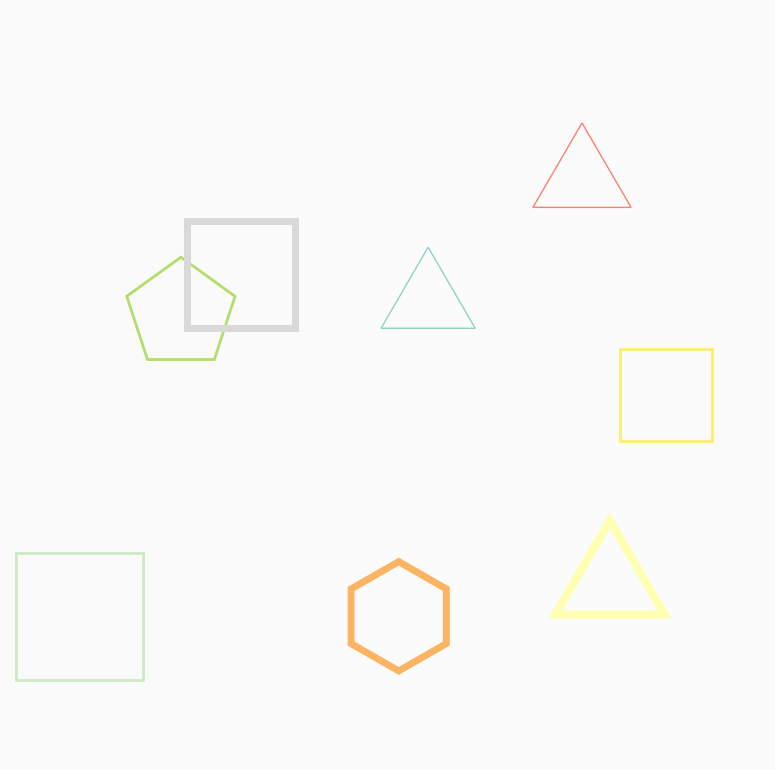[{"shape": "triangle", "thickness": 0.5, "radius": 0.35, "center": [0.552, 0.609]}, {"shape": "triangle", "thickness": 3, "radius": 0.41, "center": [0.787, 0.243]}, {"shape": "triangle", "thickness": 0.5, "radius": 0.37, "center": [0.751, 0.767]}, {"shape": "hexagon", "thickness": 2.5, "radius": 0.35, "center": [0.514, 0.2]}, {"shape": "pentagon", "thickness": 1, "radius": 0.37, "center": [0.233, 0.593]}, {"shape": "square", "thickness": 2.5, "radius": 0.35, "center": [0.311, 0.643]}, {"shape": "square", "thickness": 1, "radius": 0.41, "center": [0.102, 0.199]}, {"shape": "square", "thickness": 1, "radius": 0.3, "center": [0.86, 0.487]}]